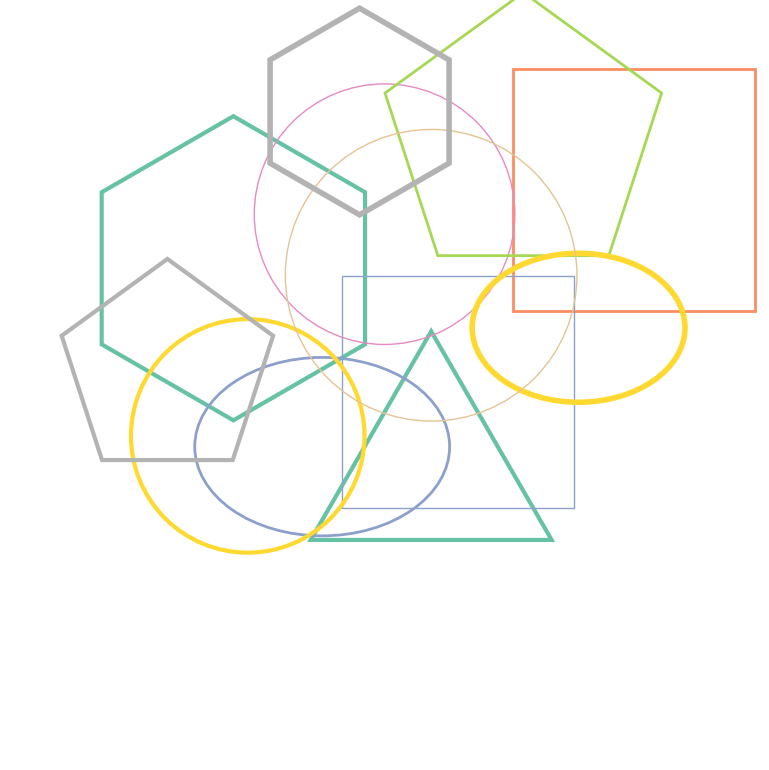[{"shape": "hexagon", "thickness": 1.5, "radius": 0.99, "center": [0.303, 0.652]}, {"shape": "triangle", "thickness": 1.5, "radius": 0.9, "center": [0.56, 0.389]}, {"shape": "square", "thickness": 1, "radius": 0.78, "center": [0.823, 0.753]}, {"shape": "oval", "thickness": 1, "radius": 0.83, "center": [0.418, 0.42]}, {"shape": "square", "thickness": 0.5, "radius": 0.75, "center": [0.595, 0.491]}, {"shape": "circle", "thickness": 0.5, "radius": 0.85, "center": [0.499, 0.722]}, {"shape": "pentagon", "thickness": 1, "radius": 0.94, "center": [0.68, 0.821]}, {"shape": "oval", "thickness": 2, "radius": 0.69, "center": [0.751, 0.574]}, {"shape": "circle", "thickness": 1.5, "radius": 0.76, "center": [0.322, 0.434]}, {"shape": "circle", "thickness": 0.5, "radius": 0.95, "center": [0.56, 0.643]}, {"shape": "hexagon", "thickness": 2, "radius": 0.67, "center": [0.467, 0.855]}, {"shape": "pentagon", "thickness": 1.5, "radius": 0.72, "center": [0.217, 0.519]}]